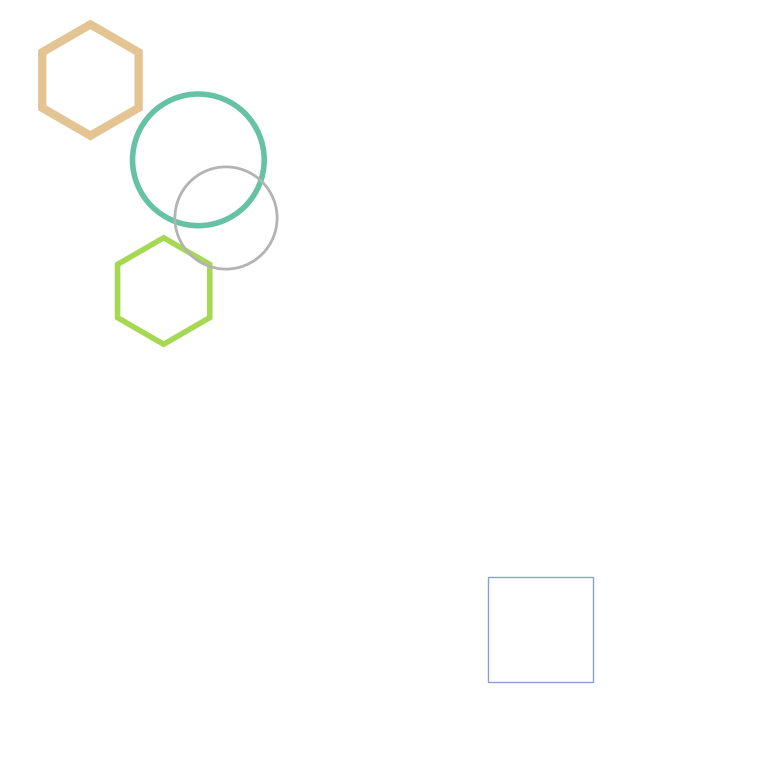[{"shape": "circle", "thickness": 2, "radius": 0.43, "center": [0.258, 0.792]}, {"shape": "square", "thickness": 0.5, "radius": 0.34, "center": [0.702, 0.183]}, {"shape": "hexagon", "thickness": 2, "radius": 0.35, "center": [0.213, 0.622]}, {"shape": "hexagon", "thickness": 3, "radius": 0.36, "center": [0.117, 0.896]}, {"shape": "circle", "thickness": 1, "radius": 0.33, "center": [0.294, 0.717]}]